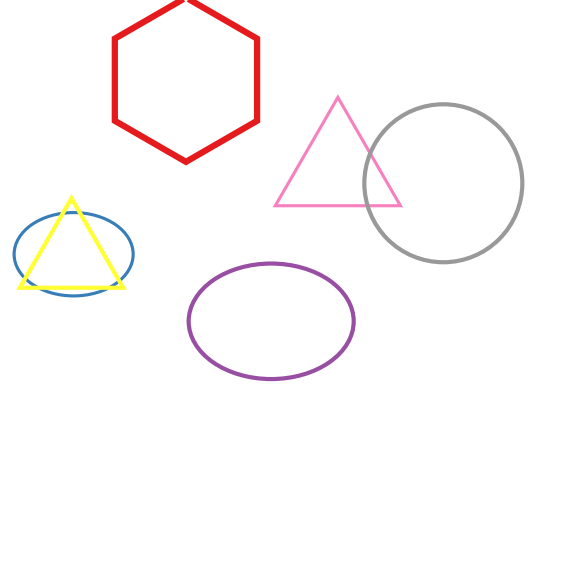[{"shape": "hexagon", "thickness": 3, "radius": 0.71, "center": [0.322, 0.861]}, {"shape": "oval", "thickness": 1.5, "radius": 0.52, "center": [0.128, 0.559]}, {"shape": "oval", "thickness": 2, "radius": 0.71, "center": [0.47, 0.443]}, {"shape": "triangle", "thickness": 2, "radius": 0.52, "center": [0.124, 0.553]}, {"shape": "triangle", "thickness": 1.5, "radius": 0.63, "center": [0.585, 0.705]}, {"shape": "circle", "thickness": 2, "radius": 0.68, "center": [0.768, 0.682]}]